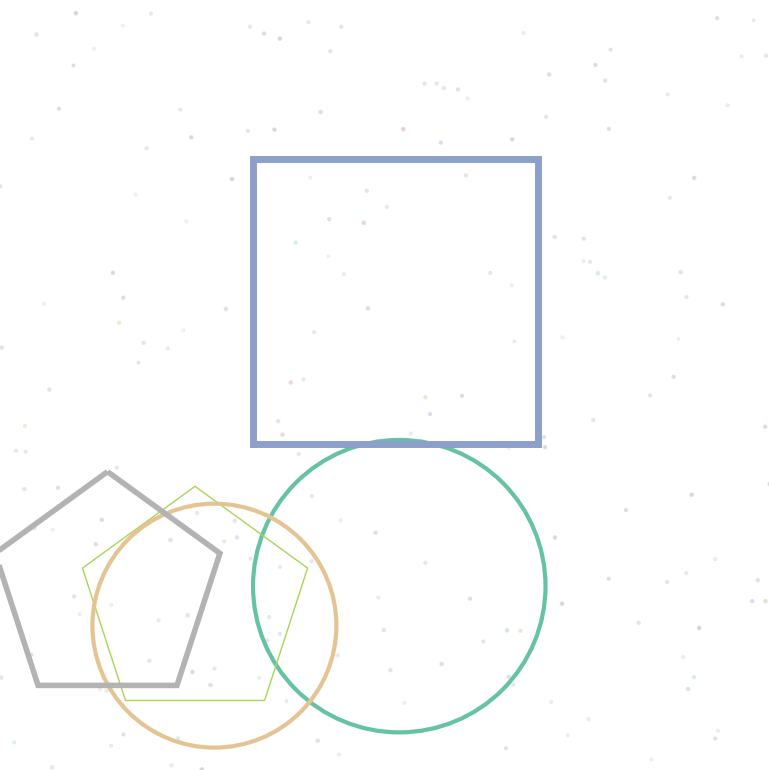[{"shape": "circle", "thickness": 1.5, "radius": 0.95, "center": [0.519, 0.239]}, {"shape": "square", "thickness": 2.5, "radius": 0.92, "center": [0.514, 0.608]}, {"shape": "pentagon", "thickness": 0.5, "radius": 0.77, "center": [0.253, 0.215]}, {"shape": "circle", "thickness": 1.5, "radius": 0.79, "center": [0.278, 0.188]}, {"shape": "pentagon", "thickness": 2, "radius": 0.77, "center": [0.14, 0.234]}]